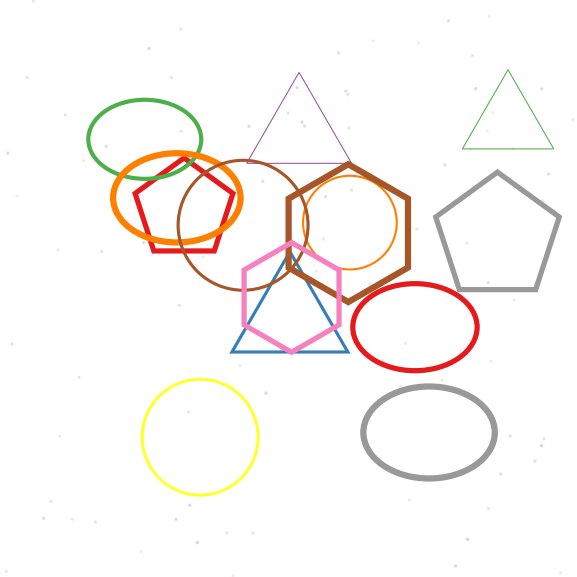[{"shape": "oval", "thickness": 2.5, "radius": 0.54, "center": [0.719, 0.433]}, {"shape": "pentagon", "thickness": 2.5, "radius": 0.45, "center": [0.319, 0.637]}, {"shape": "triangle", "thickness": 1.5, "radius": 0.58, "center": [0.502, 0.448]}, {"shape": "triangle", "thickness": 0.5, "radius": 0.46, "center": [0.88, 0.787]}, {"shape": "oval", "thickness": 2, "radius": 0.49, "center": [0.251, 0.758]}, {"shape": "triangle", "thickness": 0.5, "radius": 0.52, "center": [0.518, 0.769]}, {"shape": "circle", "thickness": 1, "radius": 0.41, "center": [0.606, 0.614]}, {"shape": "oval", "thickness": 3, "radius": 0.55, "center": [0.306, 0.657]}, {"shape": "circle", "thickness": 1.5, "radius": 0.5, "center": [0.347, 0.242]}, {"shape": "circle", "thickness": 1.5, "radius": 0.56, "center": [0.421, 0.609]}, {"shape": "hexagon", "thickness": 3, "radius": 0.6, "center": [0.603, 0.595]}, {"shape": "hexagon", "thickness": 2.5, "radius": 0.47, "center": [0.505, 0.484]}, {"shape": "oval", "thickness": 3, "radius": 0.57, "center": [0.743, 0.25]}, {"shape": "pentagon", "thickness": 2.5, "radius": 0.56, "center": [0.861, 0.589]}]